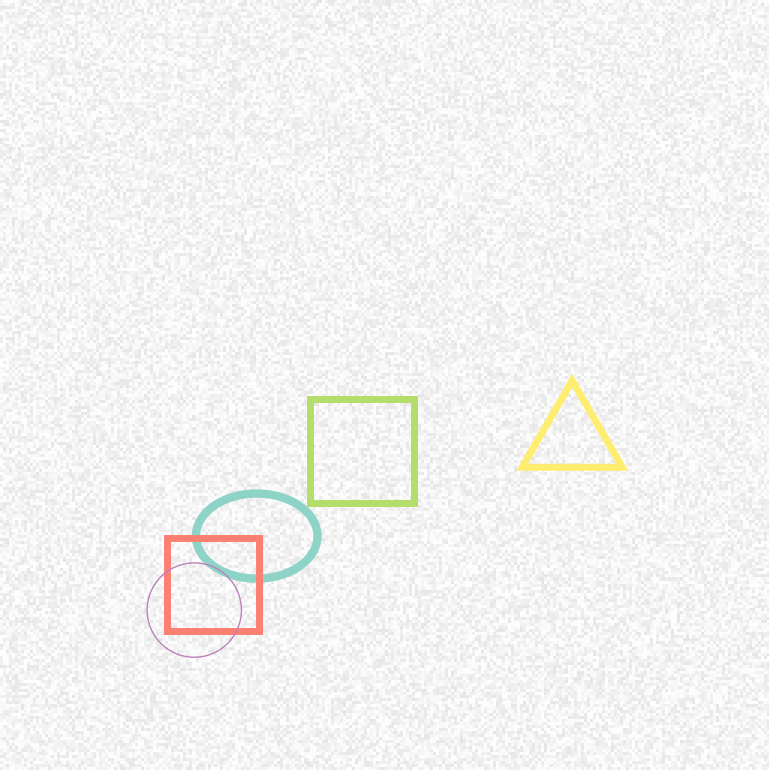[{"shape": "oval", "thickness": 3, "radius": 0.39, "center": [0.333, 0.304]}, {"shape": "square", "thickness": 2.5, "radius": 0.3, "center": [0.277, 0.241]}, {"shape": "square", "thickness": 2.5, "radius": 0.34, "center": [0.47, 0.415]}, {"shape": "circle", "thickness": 0.5, "radius": 0.31, "center": [0.252, 0.208]}, {"shape": "triangle", "thickness": 2.5, "radius": 0.38, "center": [0.743, 0.431]}]